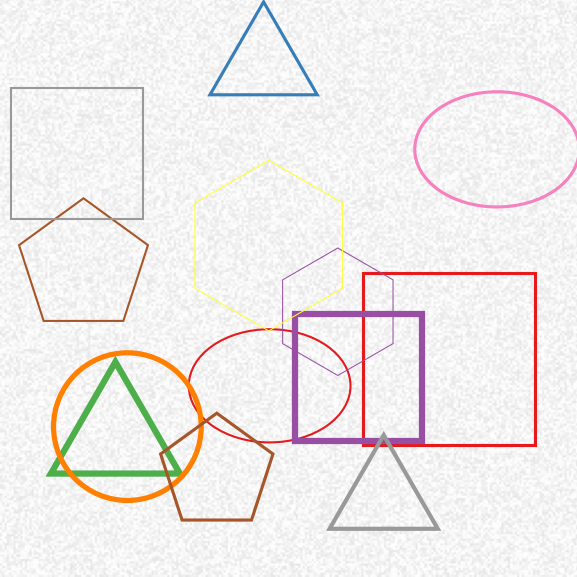[{"shape": "oval", "thickness": 1, "radius": 0.7, "center": [0.467, 0.331]}, {"shape": "square", "thickness": 1.5, "radius": 0.74, "center": [0.778, 0.378]}, {"shape": "triangle", "thickness": 1.5, "radius": 0.54, "center": [0.456, 0.889]}, {"shape": "triangle", "thickness": 3, "radius": 0.64, "center": [0.2, 0.244]}, {"shape": "hexagon", "thickness": 0.5, "radius": 0.55, "center": [0.585, 0.459]}, {"shape": "square", "thickness": 3, "radius": 0.55, "center": [0.621, 0.346]}, {"shape": "circle", "thickness": 2.5, "radius": 0.64, "center": [0.221, 0.26]}, {"shape": "hexagon", "thickness": 0.5, "radius": 0.74, "center": [0.465, 0.574]}, {"shape": "pentagon", "thickness": 1, "radius": 0.59, "center": [0.145, 0.538]}, {"shape": "pentagon", "thickness": 1.5, "radius": 0.51, "center": [0.375, 0.181]}, {"shape": "oval", "thickness": 1.5, "radius": 0.71, "center": [0.861, 0.741]}, {"shape": "triangle", "thickness": 2, "radius": 0.54, "center": [0.664, 0.138]}, {"shape": "square", "thickness": 1, "radius": 0.57, "center": [0.134, 0.734]}]